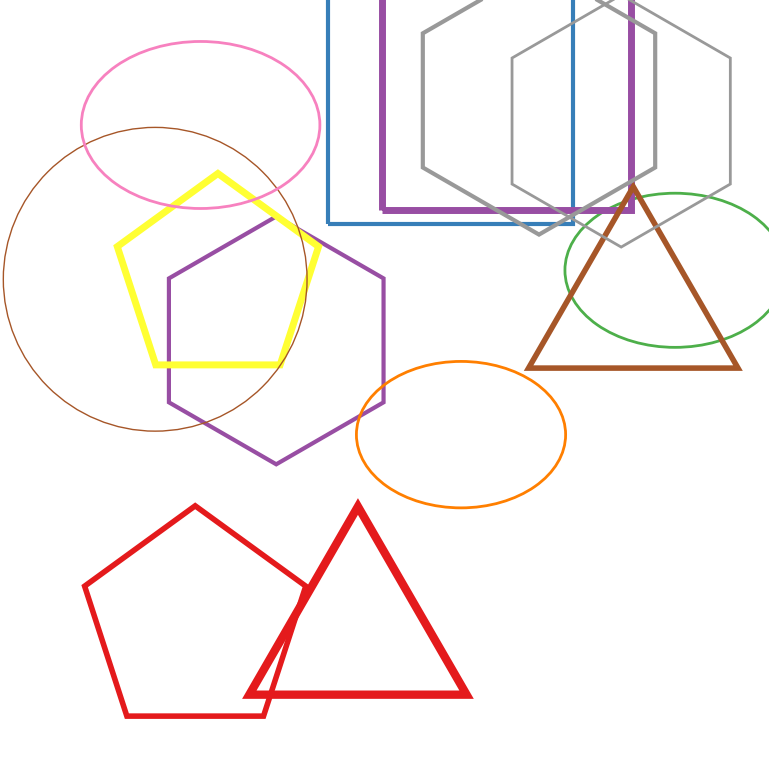[{"shape": "pentagon", "thickness": 2, "radius": 0.75, "center": [0.254, 0.192]}, {"shape": "triangle", "thickness": 3, "radius": 0.81, "center": [0.465, 0.179]}, {"shape": "square", "thickness": 1.5, "radius": 0.8, "center": [0.585, 0.868]}, {"shape": "oval", "thickness": 1, "radius": 0.71, "center": [0.877, 0.649]}, {"shape": "square", "thickness": 2.5, "radius": 0.81, "center": [0.658, 0.889]}, {"shape": "hexagon", "thickness": 1.5, "radius": 0.8, "center": [0.359, 0.558]}, {"shape": "oval", "thickness": 1, "radius": 0.68, "center": [0.599, 0.436]}, {"shape": "pentagon", "thickness": 2.5, "radius": 0.69, "center": [0.283, 0.637]}, {"shape": "circle", "thickness": 0.5, "radius": 0.99, "center": [0.202, 0.637]}, {"shape": "triangle", "thickness": 2, "radius": 0.79, "center": [0.822, 0.6]}, {"shape": "oval", "thickness": 1, "radius": 0.77, "center": [0.26, 0.838]}, {"shape": "hexagon", "thickness": 1.5, "radius": 0.87, "center": [0.7, 0.87]}, {"shape": "hexagon", "thickness": 1, "radius": 0.82, "center": [0.807, 0.843]}]